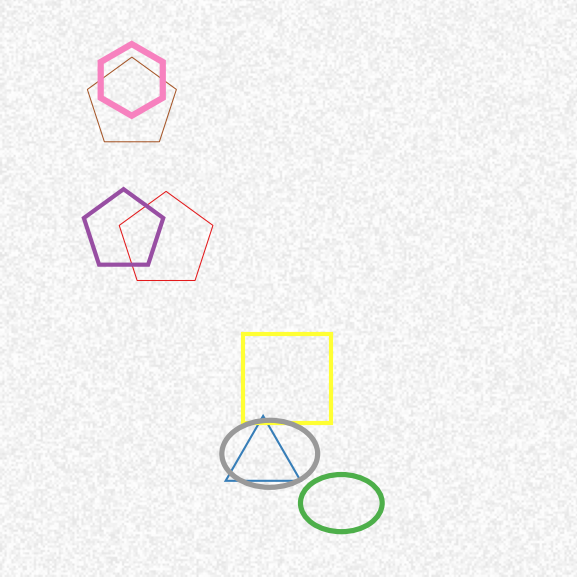[{"shape": "pentagon", "thickness": 0.5, "radius": 0.43, "center": [0.288, 0.582]}, {"shape": "triangle", "thickness": 1, "radius": 0.37, "center": [0.456, 0.204]}, {"shape": "oval", "thickness": 2.5, "radius": 0.35, "center": [0.591, 0.128]}, {"shape": "pentagon", "thickness": 2, "radius": 0.36, "center": [0.214, 0.599]}, {"shape": "square", "thickness": 2, "radius": 0.38, "center": [0.497, 0.344]}, {"shape": "pentagon", "thickness": 0.5, "radius": 0.41, "center": [0.228, 0.819]}, {"shape": "hexagon", "thickness": 3, "radius": 0.31, "center": [0.228, 0.861]}, {"shape": "oval", "thickness": 2.5, "radius": 0.41, "center": [0.467, 0.213]}]